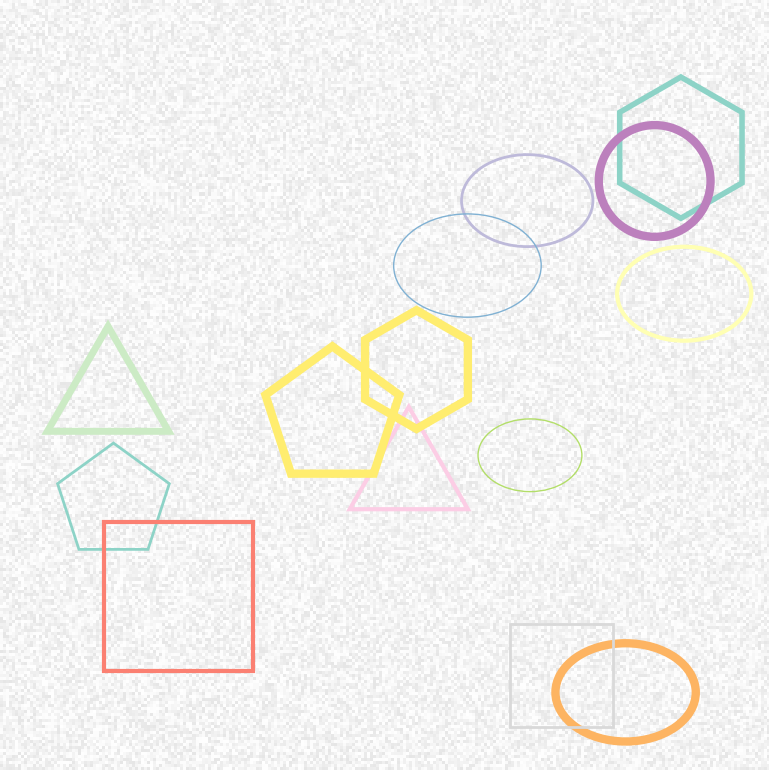[{"shape": "pentagon", "thickness": 1, "radius": 0.38, "center": [0.147, 0.348]}, {"shape": "hexagon", "thickness": 2, "radius": 0.46, "center": [0.884, 0.808]}, {"shape": "oval", "thickness": 1.5, "radius": 0.44, "center": [0.889, 0.619]}, {"shape": "oval", "thickness": 1, "radius": 0.43, "center": [0.685, 0.739]}, {"shape": "square", "thickness": 1.5, "radius": 0.49, "center": [0.232, 0.225]}, {"shape": "oval", "thickness": 0.5, "radius": 0.48, "center": [0.607, 0.655]}, {"shape": "oval", "thickness": 3, "radius": 0.46, "center": [0.812, 0.101]}, {"shape": "oval", "thickness": 0.5, "radius": 0.34, "center": [0.688, 0.409]}, {"shape": "triangle", "thickness": 1.5, "radius": 0.44, "center": [0.531, 0.383]}, {"shape": "square", "thickness": 1, "radius": 0.34, "center": [0.729, 0.123]}, {"shape": "circle", "thickness": 3, "radius": 0.36, "center": [0.85, 0.765]}, {"shape": "triangle", "thickness": 2.5, "radius": 0.45, "center": [0.14, 0.485]}, {"shape": "pentagon", "thickness": 3, "radius": 0.46, "center": [0.432, 0.459]}, {"shape": "hexagon", "thickness": 3, "radius": 0.39, "center": [0.541, 0.52]}]